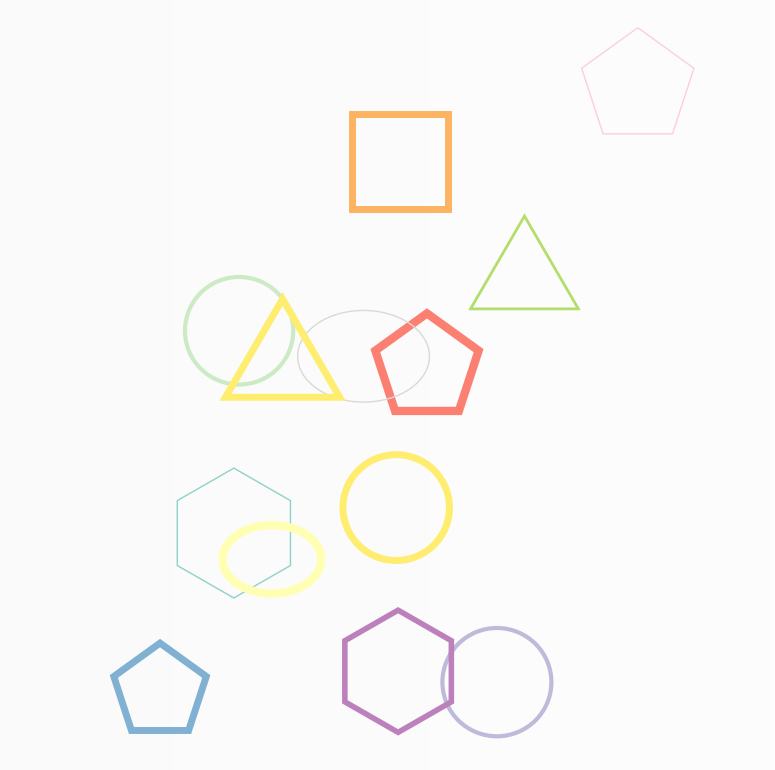[{"shape": "hexagon", "thickness": 0.5, "radius": 0.42, "center": [0.302, 0.308]}, {"shape": "oval", "thickness": 3, "radius": 0.32, "center": [0.351, 0.274]}, {"shape": "circle", "thickness": 1.5, "radius": 0.35, "center": [0.641, 0.114]}, {"shape": "pentagon", "thickness": 3, "radius": 0.35, "center": [0.551, 0.523]}, {"shape": "pentagon", "thickness": 2.5, "radius": 0.31, "center": [0.207, 0.102]}, {"shape": "square", "thickness": 2.5, "radius": 0.31, "center": [0.516, 0.79]}, {"shape": "triangle", "thickness": 1, "radius": 0.4, "center": [0.677, 0.639]}, {"shape": "pentagon", "thickness": 0.5, "radius": 0.38, "center": [0.823, 0.888]}, {"shape": "oval", "thickness": 0.5, "radius": 0.43, "center": [0.469, 0.537]}, {"shape": "hexagon", "thickness": 2, "radius": 0.4, "center": [0.514, 0.128]}, {"shape": "circle", "thickness": 1.5, "radius": 0.35, "center": [0.309, 0.57]}, {"shape": "circle", "thickness": 2.5, "radius": 0.34, "center": [0.511, 0.341]}, {"shape": "triangle", "thickness": 2.5, "radius": 0.43, "center": [0.365, 0.527]}]